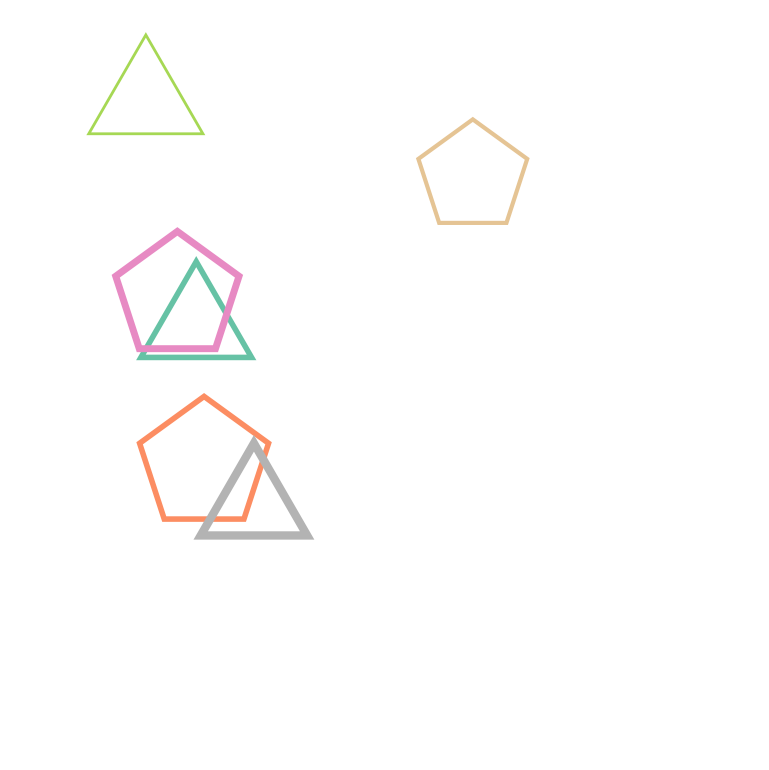[{"shape": "triangle", "thickness": 2, "radius": 0.41, "center": [0.255, 0.577]}, {"shape": "pentagon", "thickness": 2, "radius": 0.44, "center": [0.265, 0.397]}, {"shape": "pentagon", "thickness": 2.5, "radius": 0.42, "center": [0.23, 0.615]}, {"shape": "triangle", "thickness": 1, "radius": 0.43, "center": [0.189, 0.869]}, {"shape": "pentagon", "thickness": 1.5, "radius": 0.37, "center": [0.614, 0.771]}, {"shape": "triangle", "thickness": 3, "radius": 0.4, "center": [0.33, 0.344]}]